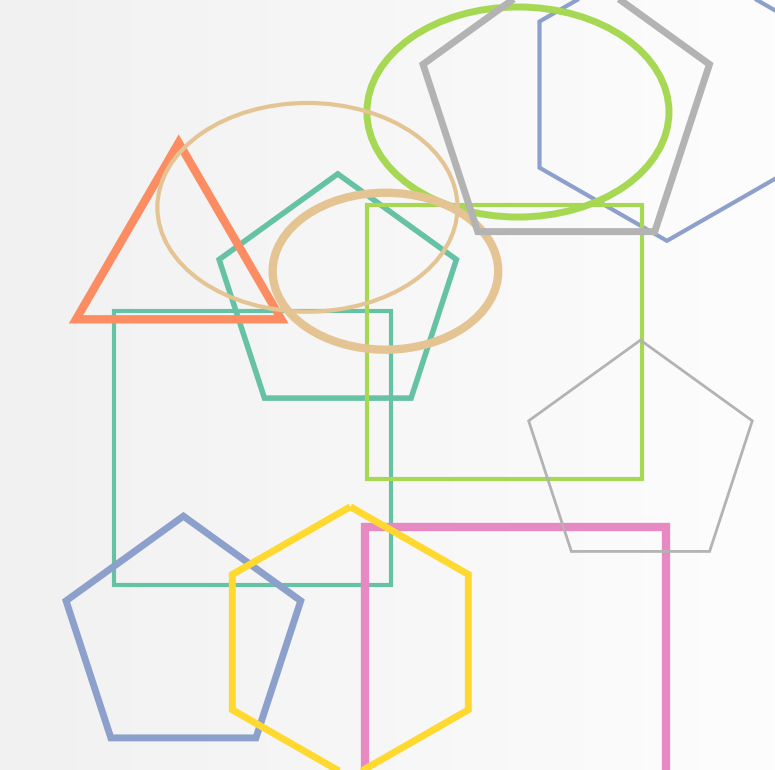[{"shape": "pentagon", "thickness": 2, "radius": 0.8, "center": [0.436, 0.613]}, {"shape": "square", "thickness": 1.5, "radius": 0.89, "center": [0.326, 0.418]}, {"shape": "triangle", "thickness": 3, "radius": 0.76, "center": [0.231, 0.662]}, {"shape": "hexagon", "thickness": 1.5, "radius": 0.95, "center": [0.861, 0.877]}, {"shape": "pentagon", "thickness": 2.5, "radius": 0.8, "center": [0.237, 0.17]}, {"shape": "square", "thickness": 3, "radius": 0.97, "center": [0.665, 0.121]}, {"shape": "square", "thickness": 1.5, "radius": 0.89, "center": [0.651, 0.556]}, {"shape": "oval", "thickness": 2.5, "radius": 0.97, "center": [0.668, 0.855]}, {"shape": "hexagon", "thickness": 2.5, "radius": 0.88, "center": [0.452, 0.166]}, {"shape": "oval", "thickness": 1.5, "radius": 0.97, "center": [0.397, 0.731]}, {"shape": "oval", "thickness": 3, "radius": 0.73, "center": [0.497, 0.648]}, {"shape": "pentagon", "thickness": 2.5, "radius": 0.97, "center": [0.731, 0.856]}, {"shape": "pentagon", "thickness": 1, "radius": 0.76, "center": [0.826, 0.407]}]